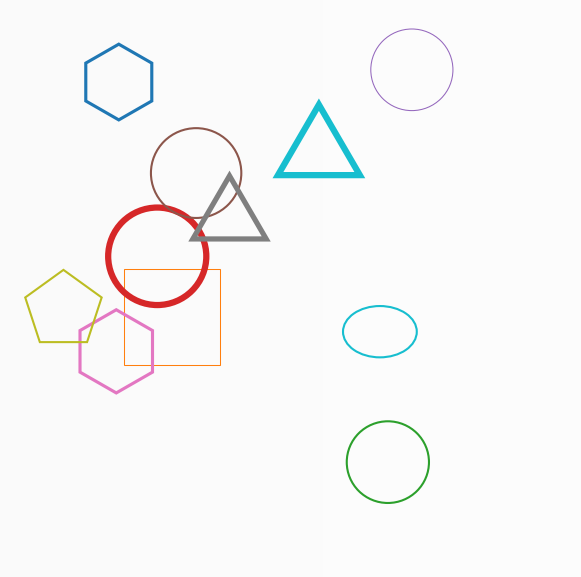[{"shape": "hexagon", "thickness": 1.5, "radius": 0.33, "center": [0.204, 0.857]}, {"shape": "square", "thickness": 0.5, "radius": 0.41, "center": [0.295, 0.45]}, {"shape": "circle", "thickness": 1, "radius": 0.35, "center": [0.667, 0.199]}, {"shape": "circle", "thickness": 3, "radius": 0.42, "center": [0.271, 0.555]}, {"shape": "circle", "thickness": 0.5, "radius": 0.35, "center": [0.709, 0.878]}, {"shape": "circle", "thickness": 1, "radius": 0.39, "center": [0.337, 0.699]}, {"shape": "hexagon", "thickness": 1.5, "radius": 0.36, "center": [0.2, 0.391]}, {"shape": "triangle", "thickness": 2.5, "radius": 0.36, "center": [0.395, 0.622]}, {"shape": "pentagon", "thickness": 1, "radius": 0.35, "center": [0.109, 0.463]}, {"shape": "triangle", "thickness": 3, "radius": 0.41, "center": [0.549, 0.737]}, {"shape": "oval", "thickness": 1, "radius": 0.32, "center": [0.654, 0.425]}]